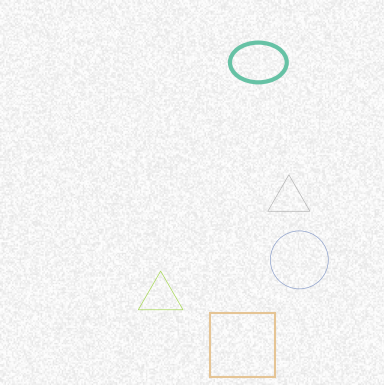[{"shape": "oval", "thickness": 3, "radius": 0.37, "center": [0.671, 0.838]}, {"shape": "circle", "thickness": 0.5, "radius": 0.38, "center": [0.777, 0.325]}, {"shape": "triangle", "thickness": 0.5, "radius": 0.34, "center": [0.417, 0.229]}, {"shape": "square", "thickness": 1.5, "radius": 0.42, "center": [0.63, 0.104]}, {"shape": "triangle", "thickness": 0.5, "radius": 0.32, "center": [0.75, 0.483]}]